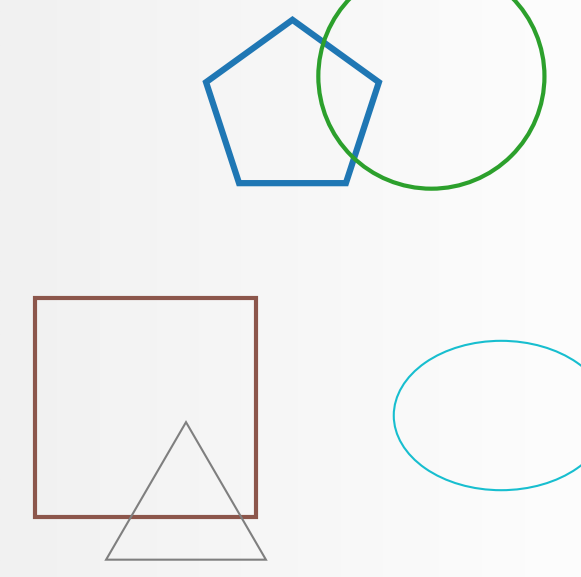[{"shape": "pentagon", "thickness": 3, "radius": 0.78, "center": [0.503, 0.808]}, {"shape": "circle", "thickness": 2, "radius": 0.97, "center": [0.742, 0.867]}, {"shape": "square", "thickness": 2, "radius": 0.95, "center": [0.25, 0.294]}, {"shape": "triangle", "thickness": 1, "radius": 0.79, "center": [0.32, 0.109]}, {"shape": "oval", "thickness": 1, "radius": 0.92, "center": [0.862, 0.28]}]